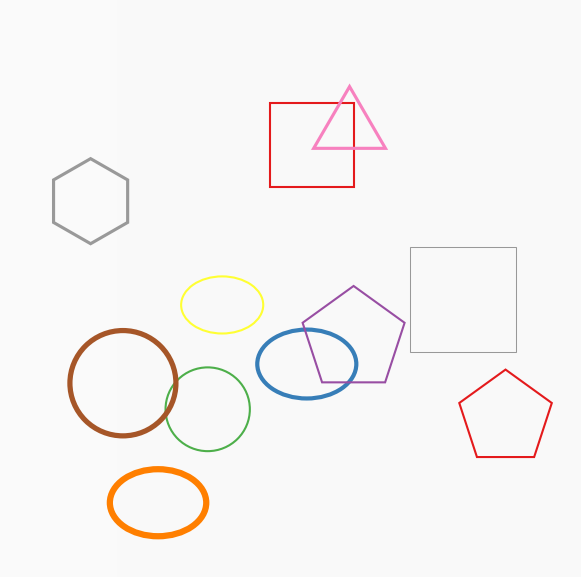[{"shape": "square", "thickness": 1, "radius": 0.36, "center": [0.537, 0.747]}, {"shape": "pentagon", "thickness": 1, "radius": 0.42, "center": [0.87, 0.275]}, {"shape": "oval", "thickness": 2, "radius": 0.43, "center": [0.528, 0.369]}, {"shape": "circle", "thickness": 1, "radius": 0.36, "center": [0.357, 0.29]}, {"shape": "pentagon", "thickness": 1, "radius": 0.46, "center": [0.608, 0.412]}, {"shape": "oval", "thickness": 3, "radius": 0.41, "center": [0.272, 0.129]}, {"shape": "oval", "thickness": 1, "radius": 0.35, "center": [0.382, 0.471]}, {"shape": "circle", "thickness": 2.5, "radius": 0.46, "center": [0.211, 0.336]}, {"shape": "triangle", "thickness": 1.5, "radius": 0.36, "center": [0.601, 0.778]}, {"shape": "hexagon", "thickness": 1.5, "radius": 0.37, "center": [0.156, 0.651]}, {"shape": "square", "thickness": 0.5, "radius": 0.46, "center": [0.796, 0.481]}]